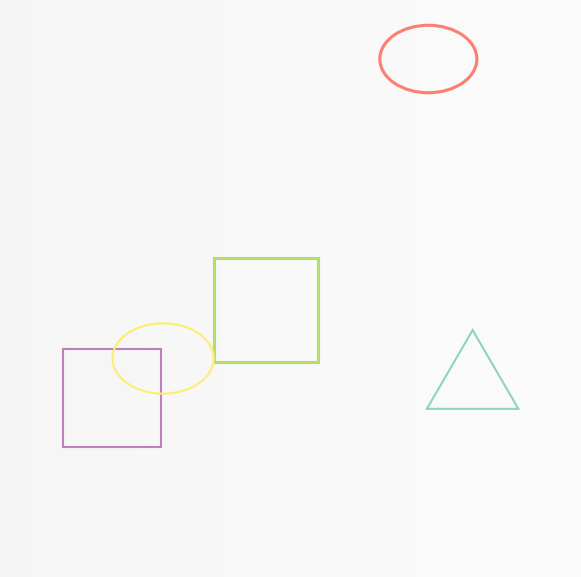[{"shape": "triangle", "thickness": 1, "radius": 0.45, "center": [0.813, 0.337]}, {"shape": "oval", "thickness": 1.5, "radius": 0.42, "center": [0.737, 0.897]}, {"shape": "square", "thickness": 1.5, "radius": 0.45, "center": [0.458, 0.462]}, {"shape": "square", "thickness": 1, "radius": 0.42, "center": [0.192, 0.31]}, {"shape": "oval", "thickness": 1, "radius": 0.44, "center": [0.281, 0.378]}]